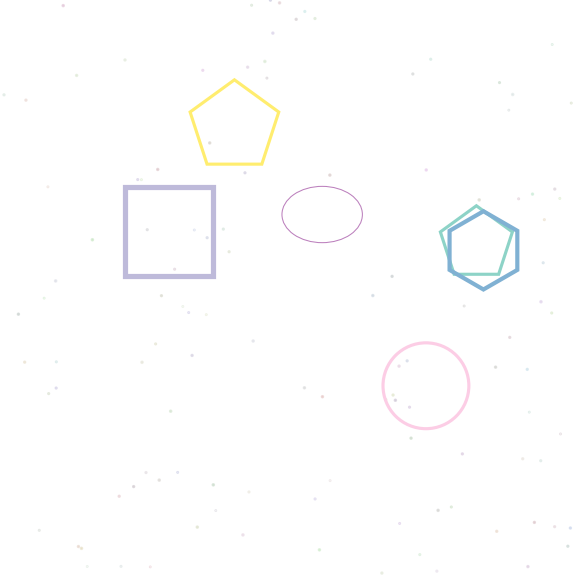[{"shape": "pentagon", "thickness": 1.5, "radius": 0.33, "center": [0.825, 0.577]}, {"shape": "square", "thickness": 2.5, "radius": 0.38, "center": [0.293, 0.598]}, {"shape": "hexagon", "thickness": 2, "radius": 0.34, "center": [0.837, 0.566]}, {"shape": "circle", "thickness": 1.5, "radius": 0.37, "center": [0.738, 0.331]}, {"shape": "oval", "thickness": 0.5, "radius": 0.35, "center": [0.558, 0.628]}, {"shape": "pentagon", "thickness": 1.5, "radius": 0.4, "center": [0.406, 0.78]}]